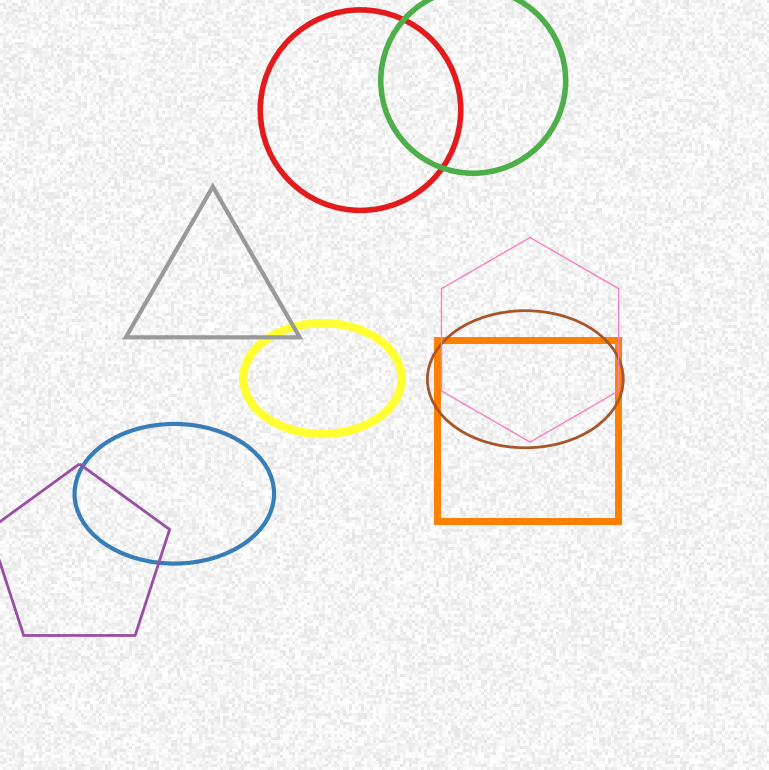[{"shape": "circle", "thickness": 2, "radius": 0.65, "center": [0.468, 0.857]}, {"shape": "oval", "thickness": 1.5, "radius": 0.65, "center": [0.226, 0.359]}, {"shape": "circle", "thickness": 2, "radius": 0.6, "center": [0.615, 0.895]}, {"shape": "pentagon", "thickness": 1, "radius": 0.62, "center": [0.103, 0.274]}, {"shape": "square", "thickness": 2.5, "radius": 0.59, "center": [0.684, 0.441]}, {"shape": "oval", "thickness": 3, "radius": 0.51, "center": [0.419, 0.508]}, {"shape": "oval", "thickness": 1, "radius": 0.64, "center": [0.682, 0.507]}, {"shape": "hexagon", "thickness": 0.5, "radius": 0.66, "center": [0.688, 0.559]}, {"shape": "triangle", "thickness": 1.5, "radius": 0.65, "center": [0.276, 0.627]}]